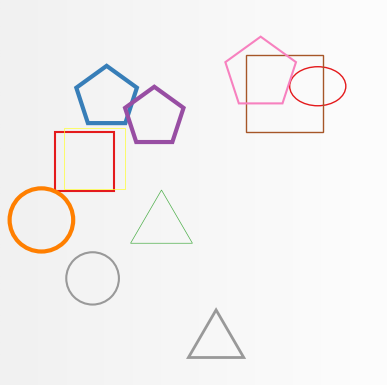[{"shape": "oval", "thickness": 1, "radius": 0.36, "center": [0.82, 0.776]}, {"shape": "square", "thickness": 1.5, "radius": 0.38, "center": [0.218, 0.581]}, {"shape": "pentagon", "thickness": 3, "radius": 0.41, "center": [0.275, 0.747]}, {"shape": "triangle", "thickness": 0.5, "radius": 0.46, "center": [0.417, 0.414]}, {"shape": "pentagon", "thickness": 3, "radius": 0.4, "center": [0.398, 0.695]}, {"shape": "circle", "thickness": 3, "radius": 0.41, "center": [0.107, 0.429]}, {"shape": "square", "thickness": 0.5, "radius": 0.39, "center": [0.245, 0.588]}, {"shape": "square", "thickness": 1, "radius": 0.5, "center": [0.734, 0.757]}, {"shape": "pentagon", "thickness": 1.5, "radius": 0.48, "center": [0.673, 0.809]}, {"shape": "circle", "thickness": 1.5, "radius": 0.34, "center": [0.239, 0.277]}, {"shape": "triangle", "thickness": 2, "radius": 0.41, "center": [0.558, 0.113]}]